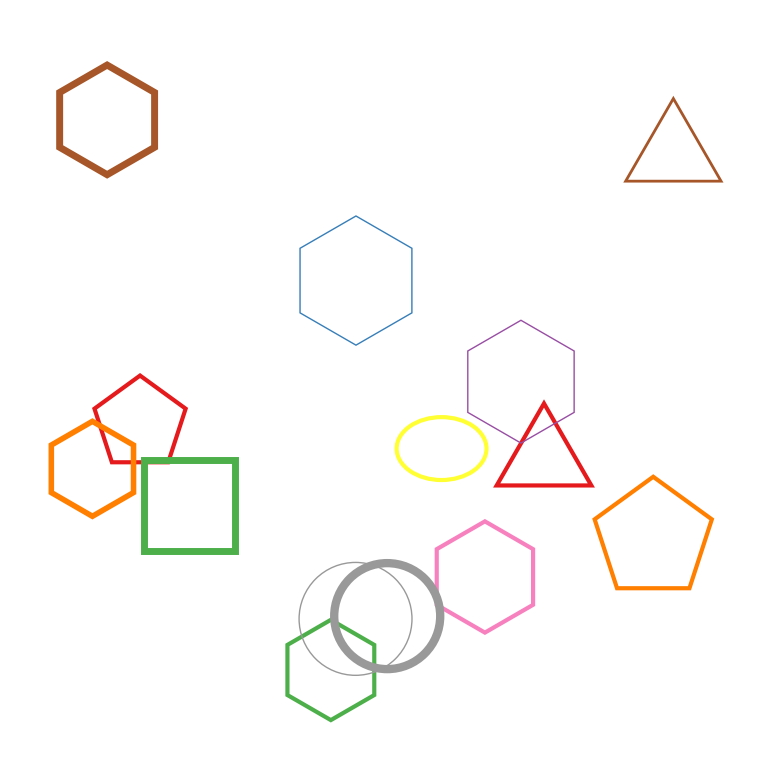[{"shape": "triangle", "thickness": 1.5, "radius": 0.35, "center": [0.707, 0.405]}, {"shape": "pentagon", "thickness": 1.5, "radius": 0.31, "center": [0.182, 0.45]}, {"shape": "hexagon", "thickness": 0.5, "radius": 0.42, "center": [0.462, 0.636]}, {"shape": "square", "thickness": 2.5, "radius": 0.29, "center": [0.246, 0.343]}, {"shape": "hexagon", "thickness": 1.5, "radius": 0.33, "center": [0.43, 0.13]}, {"shape": "hexagon", "thickness": 0.5, "radius": 0.4, "center": [0.677, 0.504]}, {"shape": "pentagon", "thickness": 1.5, "radius": 0.4, "center": [0.848, 0.301]}, {"shape": "hexagon", "thickness": 2, "radius": 0.31, "center": [0.12, 0.391]}, {"shape": "oval", "thickness": 1.5, "radius": 0.29, "center": [0.573, 0.417]}, {"shape": "hexagon", "thickness": 2.5, "radius": 0.36, "center": [0.139, 0.844]}, {"shape": "triangle", "thickness": 1, "radius": 0.36, "center": [0.874, 0.8]}, {"shape": "hexagon", "thickness": 1.5, "radius": 0.36, "center": [0.63, 0.251]}, {"shape": "circle", "thickness": 3, "radius": 0.34, "center": [0.503, 0.2]}, {"shape": "circle", "thickness": 0.5, "radius": 0.37, "center": [0.462, 0.196]}]